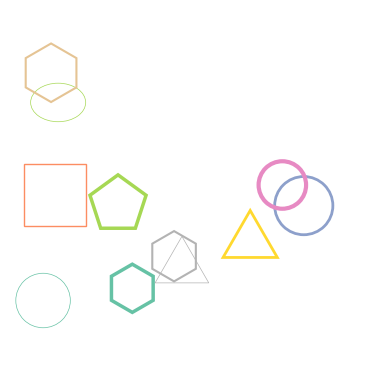[{"shape": "hexagon", "thickness": 2.5, "radius": 0.31, "center": [0.344, 0.251]}, {"shape": "circle", "thickness": 0.5, "radius": 0.35, "center": [0.112, 0.219]}, {"shape": "square", "thickness": 1, "radius": 0.41, "center": [0.143, 0.494]}, {"shape": "circle", "thickness": 2, "radius": 0.38, "center": [0.789, 0.466]}, {"shape": "circle", "thickness": 3, "radius": 0.31, "center": [0.733, 0.519]}, {"shape": "oval", "thickness": 0.5, "radius": 0.36, "center": [0.151, 0.734]}, {"shape": "pentagon", "thickness": 2.5, "radius": 0.38, "center": [0.307, 0.469]}, {"shape": "triangle", "thickness": 2, "radius": 0.41, "center": [0.65, 0.372]}, {"shape": "hexagon", "thickness": 1.5, "radius": 0.38, "center": [0.133, 0.811]}, {"shape": "triangle", "thickness": 0.5, "radius": 0.4, "center": [0.473, 0.305]}, {"shape": "hexagon", "thickness": 1.5, "radius": 0.33, "center": [0.452, 0.334]}]